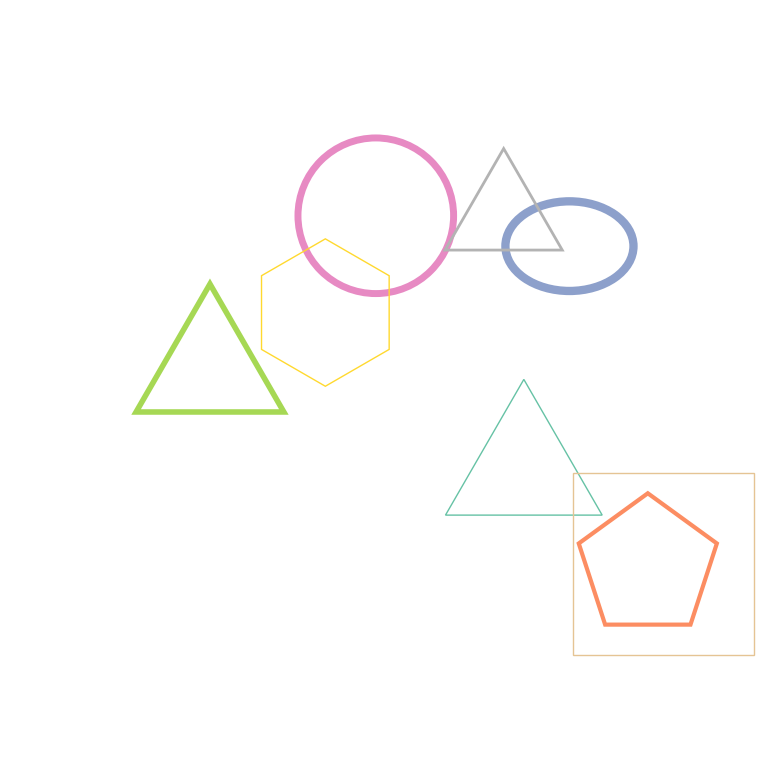[{"shape": "triangle", "thickness": 0.5, "radius": 0.59, "center": [0.68, 0.39]}, {"shape": "pentagon", "thickness": 1.5, "radius": 0.47, "center": [0.841, 0.265]}, {"shape": "oval", "thickness": 3, "radius": 0.42, "center": [0.74, 0.68]}, {"shape": "circle", "thickness": 2.5, "radius": 0.51, "center": [0.488, 0.72]}, {"shape": "triangle", "thickness": 2, "radius": 0.55, "center": [0.273, 0.52]}, {"shape": "hexagon", "thickness": 0.5, "radius": 0.48, "center": [0.423, 0.594]}, {"shape": "square", "thickness": 0.5, "radius": 0.59, "center": [0.862, 0.268]}, {"shape": "triangle", "thickness": 1, "radius": 0.44, "center": [0.654, 0.719]}]